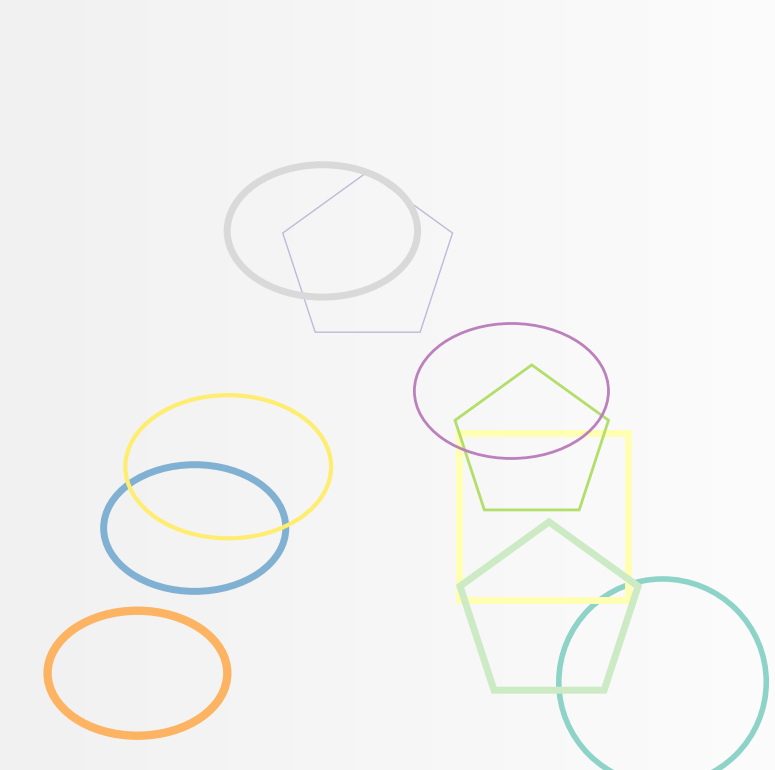[{"shape": "circle", "thickness": 2, "radius": 0.67, "center": [0.855, 0.114]}, {"shape": "square", "thickness": 2.5, "radius": 0.54, "center": [0.702, 0.33]}, {"shape": "pentagon", "thickness": 0.5, "radius": 0.58, "center": [0.474, 0.662]}, {"shape": "oval", "thickness": 2.5, "radius": 0.59, "center": [0.251, 0.314]}, {"shape": "oval", "thickness": 3, "radius": 0.58, "center": [0.177, 0.126]}, {"shape": "pentagon", "thickness": 1, "radius": 0.52, "center": [0.686, 0.422]}, {"shape": "oval", "thickness": 2.5, "radius": 0.61, "center": [0.416, 0.7]}, {"shape": "oval", "thickness": 1, "radius": 0.63, "center": [0.66, 0.492]}, {"shape": "pentagon", "thickness": 2.5, "radius": 0.6, "center": [0.708, 0.201]}, {"shape": "oval", "thickness": 1.5, "radius": 0.66, "center": [0.294, 0.394]}]